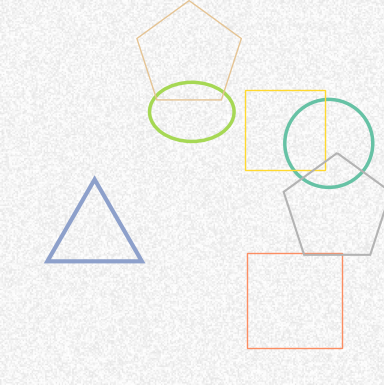[{"shape": "circle", "thickness": 2.5, "radius": 0.57, "center": [0.854, 0.628]}, {"shape": "square", "thickness": 1, "radius": 0.62, "center": [0.765, 0.22]}, {"shape": "triangle", "thickness": 3, "radius": 0.71, "center": [0.246, 0.392]}, {"shape": "oval", "thickness": 2.5, "radius": 0.55, "center": [0.498, 0.709]}, {"shape": "square", "thickness": 1, "radius": 0.52, "center": [0.74, 0.662]}, {"shape": "pentagon", "thickness": 1, "radius": 0.71, "center": [0.491, 0.856]}, {"shape": "pentagon", "thickness": 1.5, "radius": 0.73, "center": [0.876, 0.456]}]